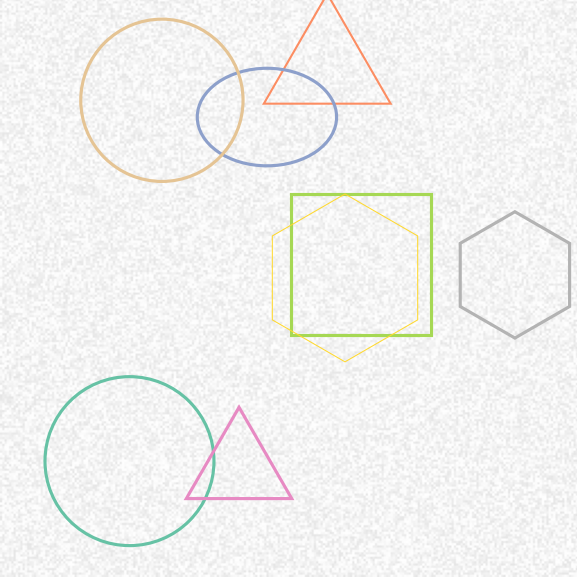[{"shape": "circle", "thickness": 1.5, "radius": 0.73, "center": [0.224, 0.201]}, {"shape": "triangle", "thickness": 1, "radius": 0.63, "center": [0.567, 0.883]}, {"shape": "oval", "thickness": 1.5, "radius": 0.6, "center": [0.462, 0.796]}, {"shape": "triangle", "thickness": 1.5, "radius": 0.53, "center": [0.414, 0.188]}, {"shape": "square", "thickness": 1.5, "radius": 0.61, "center": [0.626, 0.541]}, {"shape": "hexagon", "thickness": 0.5, "radius": 0.73, "center": [0.597, 0.518]}, {"shape": "circle", "thickness": 1.5, "radius": 0.7, "center": [0.28, 0.825]}, {"shape": "hexagon", "thickness": 1.5, "radius": 0.55, "center": [0.892, 0.523]}]